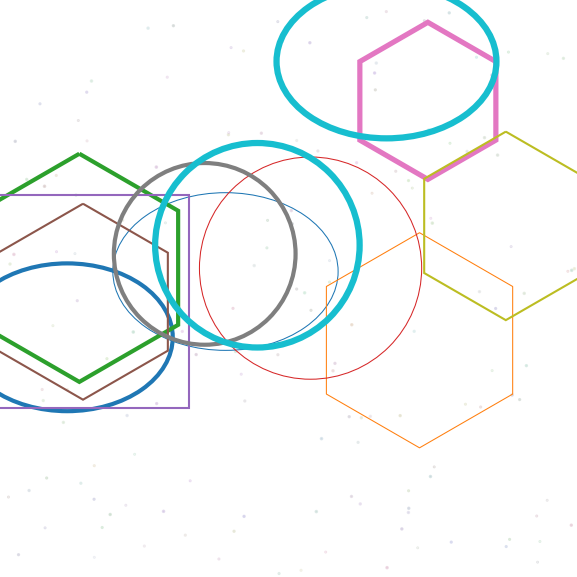[{"shape": "oval", "thickness": 0.5, "radius": 0.98, "center": [0.39, 0.529]}, {"shape": "oval", "thickness": 2, "radius": 0.91, "center": [0.116, 0.415]}, {"shape": "hexagon", "thickness": 0.5, "radius": 0.93, "center": [0.726, 0.41]}, {"shape": "hexagon", "thickness": 2, "radius": 0.99, "center": [0.137, 0.535]}, {"shape": "circle", "thickness": 0.5, "radius": 0.96, "center": [0.538, 0.535]}, {"shape": "square", "thickness": 1, "radius": 0.92, "center": [0.143, 0.477]}, {"shape": "hexagon", "thickness": 1, "radius": 0.85, "center": [0.144, 0.477]}, {"shape": "hexagon", "thickness": 2.5, "radius": 0.68, "center": [0.741, 0.825]}, {"shape": "circle", "thickness": 2, "radius": 0.79, "center": [0.354, 0.56]}, {"shape": "hexagon", "thickness": 1, "radius": 0.82, "center": [0.876, 0.608]}, {"shape": "oval", "thickness": 3, "radius": 0.95, "center": [0.669, 0.893]}, {"shape": "circle", "thickness": 3, "radius": 0.89, "center": [0.446, 0.574]}]